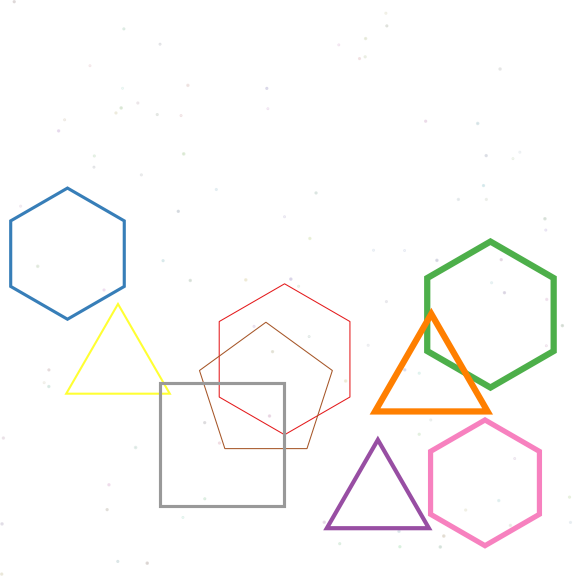[{"shape": "hexagon", "thickness": 0.5, "radius": 0.65, "center": [0.493, 0.377]}, {"shape": "hexagon", "thickness": 1.5, "radius": 0.57, "center": [0.117, 0.56]}, {"shape": "hexagon", "thickness": 3, "radius": 0.63, "center": [0.849, 0.454]}, {"shape": "triangle", "thickness": 2, "radius": 0.51, "center": [0.654, 0.136]}, {"shape": "triangle", "thickness": 3, "radius": 0.56, "center": [0.747, 0.343]}, {"shape": "triangle", "thickness": 1, "radius": 0.52, "center": [0.204, 0.369]}, {"shape": "pentagon", "thickness": 0.5, "radius": 0.6, "center": [0.46, 0.32]}, {"shape": "hexagon", "thickness": 2.5, "radius": 0.54, "center": [0.84, 0.163]}, {"shape": "square", "thickness": 1.5, "radius": 0.53, "center": [0.384, 0.23]}]